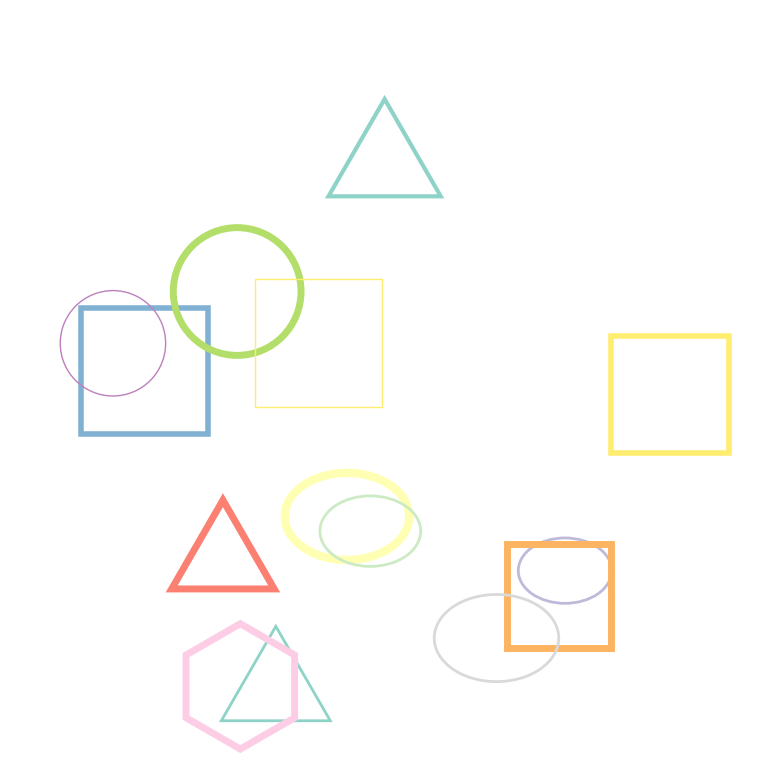[{"shape": "triangle", "thickness": 1.5, "radius": 0.42, "center": [0.499, 0.787]}, {"shape": "triangle", "thickness": 1, "radius": 0.41, "center": [0.358, 0.105]}, {"shape": "oval", "thickness": 3, "radius": 0.4, "center": [0.451, 0.329]}, {"shape": "oval", "thickness": 1, "radius": 0.3, "center": [0.734, 0.259]}, {"shape": "triangle", "thickness": 2.5, "radius": 0.38, "center": [0.29, 0.274]}, {"shape": "square", "thickness": 2, "radius": 0.41, "center": [0.188, 0.518]}, {"shape": "square", "thickness": 2.5, "radius": 0.34, "center": [0.726, 0.226]}, {"shape": "circle", "thickness": 2.5, "radius": 0.41, "center": [0.308, 0.621]}, {"shape": "hexagon", "thickness": 2.5, "radius": 0.41, "center": [0.312, 0.109]}, {"shape": "oval", "thickness": 1, "radius": 0.4, "center": [0.645, 0.171]}, {"shape": "circle", "thickness": 0.5, "radius": 0.34, "center": [0.147, 0.554]}, {"shape": "oval", "thickness": 1, "radius": 0.33, "center": [0.481, 0.31]}, {"shape": "square", "thickness": 0.5, "radius": 0.42, "center": [0.414, 0.555]}, {"shape": "square", "thickness": 2, "radius": 0.38, "center": [0.87, 0.488]}]